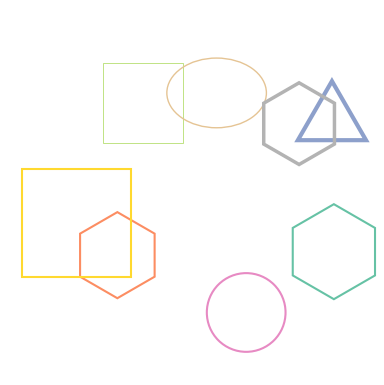[{"shape": "hexagon", "thickness": 1.5, "radius": 0.62, "center": [0.867, 0.346]}, {"shape": "hexagon", "thickness": 1.5, "radius": 0.56, "center": [0.305, 0.337]}, {"shape": "triangle", "thickness": 3, "radius": 0.51, "center": [0.862, 0.687]}, {"shape": "circle", "thickness": 1.5, "radius": 0.51, "center": [0.639, 0.188]}, {"shape": "square", "thickness": 0.5, "radius": 0.52, "center": [0.371, 0.732]}, {"shape": "square", "thickness": 1.5, "radius": 0.7, "center": [0.199, 0.42]}, {"shape": "oval", "thickness": 1, "radius": 0.65, "center": [0.563, 0.759]}, {"shape": "hexagon", "thickness": 2.5, "radius": 0.53, "center": [0.777, 0.679]}]